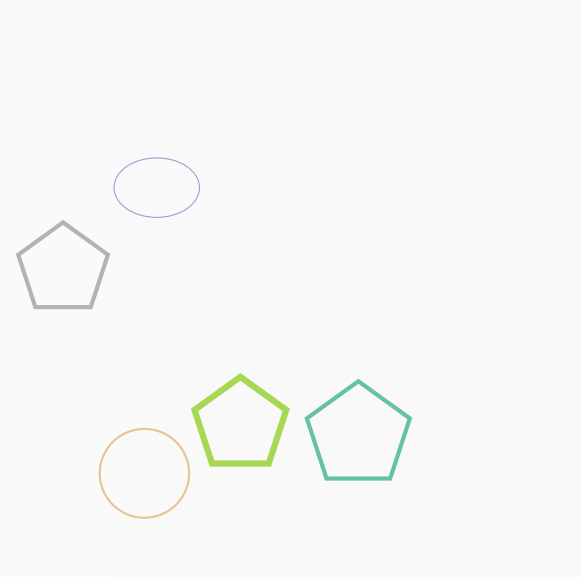[{"shape": "pentagon", "thickness": 2, "radius": 0.47, "center": [0.617, 0.246]}, {"shape": "oval", "thickness": 0.5, "radius": 0.37, "center": [0.27, 0.674]}, {"shape": "pentagon", "thickness": 3, "radius": 0.41, "center": [0.414, 0.264]}, {"shape": "circle", "thickness": 1, "radius": 0.38, "center": [0.248, 0.18]}, {"shape": "pentagon", "thickness": 2, "radius": 0.41, "center": [0.109, 0.533]}]